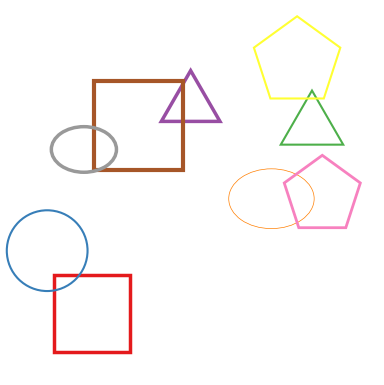[{"shape": "square", "thickness": 2.5, "radius": 0.49, "center": [0.238, 0.186]}, {"shape": "circle", "thickness": 1.5, "radius": 0.52, "center": [0.123, 0.349]}, {"shape": "triangle", "thickness": 1.5, "radius": 0.47, "center": [0.81, 0.671]}, {"shape": "triangle", "thickness": 2.5, "radius": 0.44, "center": [0.495, 0.729]}, {"shape": "oval", "thickness": 0.5, "radius": 0.55, "center": [0.705, 0.484]}, {"shape": "pentagon", "thickness": 1.5, "radius": 0.59, "center": [0.772, 0.84]}, {"shape": "square", "thickness": 3, "radius": 0.58, "center": [0.359, 0.674]}, {"shape": "pentagon", "thickness": 2, "radius": 0.52, "center": [0.837, 0.493]}, {"shape": "oval", "thickness": 2.5, "radius": 0.42, "center": [0.218, 0.612]}]